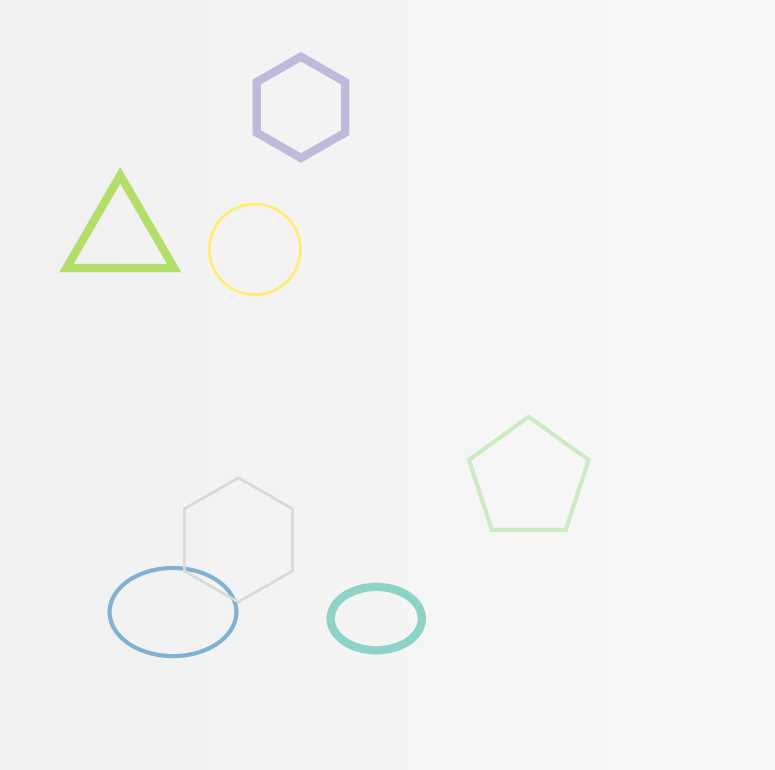[{"shape": "oval", "thickness": 3, "radius": 0.29, "center": [0.486, 0.197]}, {"shape": "hexagon", "thickness": 3, "radius": 0.33, "center": [0.388, 0.861]}, {"shape": "oval", "thickness": 1.5, "radius": 0.41, "center": [0.223, 0.205]}, {"shape": "triangle", "thickness": 3, "radius": 0.4, "center": [0.155, 0.692]}, {"shape": "hexagon", "thickness": 1, "radius": 0.4, "center": [0.308, 0.299]}, {"shape": "pentagon", "thickness": 1.5, "radius": 0.41, "center": [0.682, 0.378]}, {"shape": "circle", "thickness": 1, "radius": 0.29, "center": [0.329, 0.676]}]